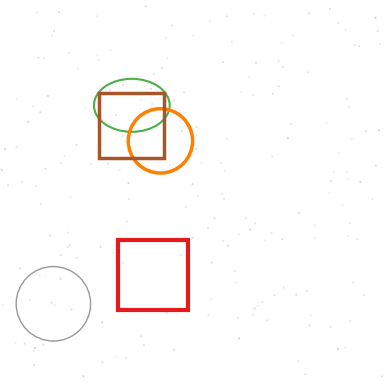[{"shape": "square", "thickness": 3, "radius": 0.46, "center": [0.398, 0.285]}, {"shape": "oval", "thickness": 1.5, "radius": 0.49, "center": [0.342, 0.726]}, {"shape": "circle", "thickness": 2.5, "radius": 0.42, "center": [0.417, 0.634]}, {"shape": "square", "thickness": 2.5, "radius": 0.42, "center": [0.342, 0.674]}, {"shape": "circle", "thickness": 1, "radius": 0.48, "center": [0.139, 0.211]}]